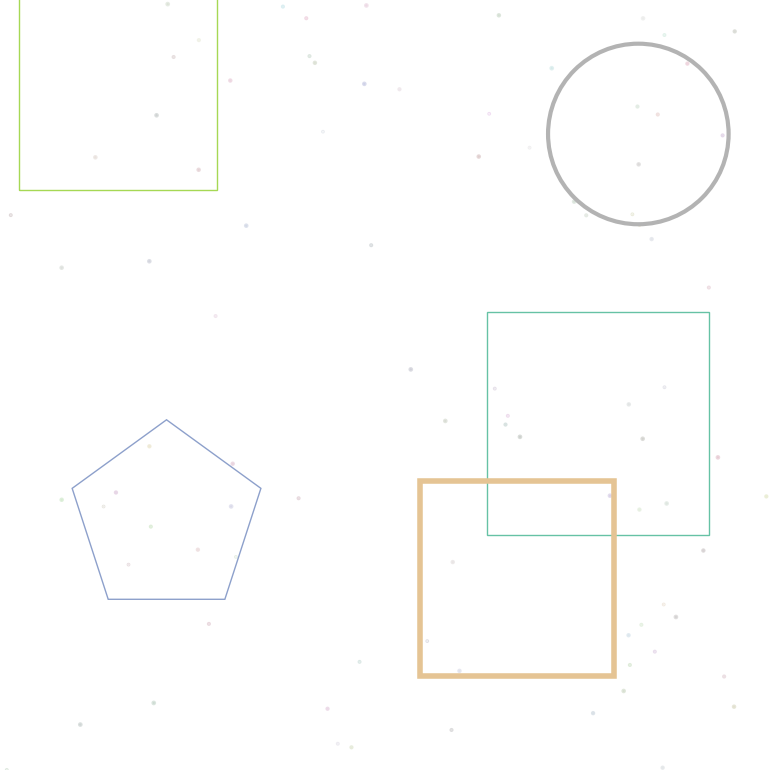[{"shape": "square", "thickness": 0.5, "radius": 0.72, "center": [0.777, 0.45]}, {"shape": "pentagon", "thickness": 0.5, "radius": 0.64, "center": [0.216, 0.326]}, {"shape": "square", "thickness": 0.5, "radius": 0.64, "center": [0.153, 0.882]}, {"shape": "square", "thickness": 2, "radius": 0.63, "center": [0.671, 0.249]}, {"shape": "circle", "thickness": 1.5, "radius": 0.59, "center": [0.829, 0.826]}]